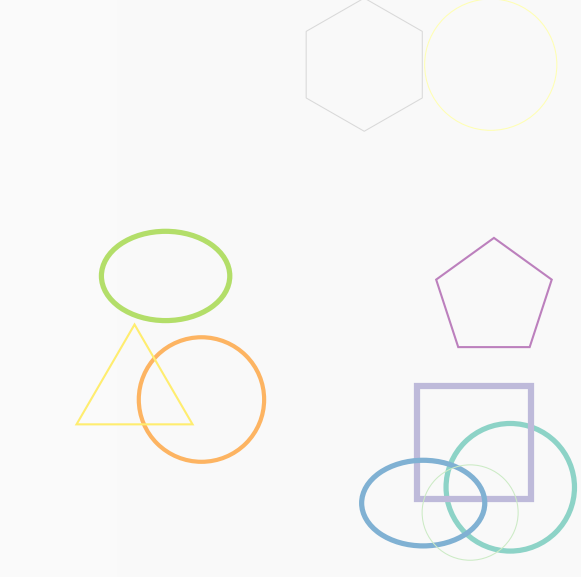[{"shape": "circle", "thickness": 2.5, "radius": 0.55, "center": [0.878, 0.155]}, {"shape": "circle", "thickness": 0.5, "radius": 0.57, "center": [0.844, 0.887]}, {"shape": "square", "thickness": 3, "radius": 0.49, "center": [0.816, 0.233]}, {"shape": "oval", "thickness": 2.5, "radius": 0.53, "center": [0.728, 0.128]}, {"shape": "circle", "thickness": 2, "radius": 0.54, "center": [0.347, 0.307]}, {"shape": "oval", "thickness": 2.5, "radius": 0.55, "center": [0.285, 0.521]}, {"shape": "hexagon", "thickness": 0.5, "radius": 0.58, "center": [0.627, 0.887]}, {"shape": "pentagon", "thickness": 1, "radius": 0.52, "center": [0.85, 0.483]}, {"shape": "circle", "thickness": 0.5, "radius": 0.41, "center": [0.809, 0.112]}, {"shape": "triangle", "thickness": 1, "radius": 0.58, "center": [0.231, 0.322]}]